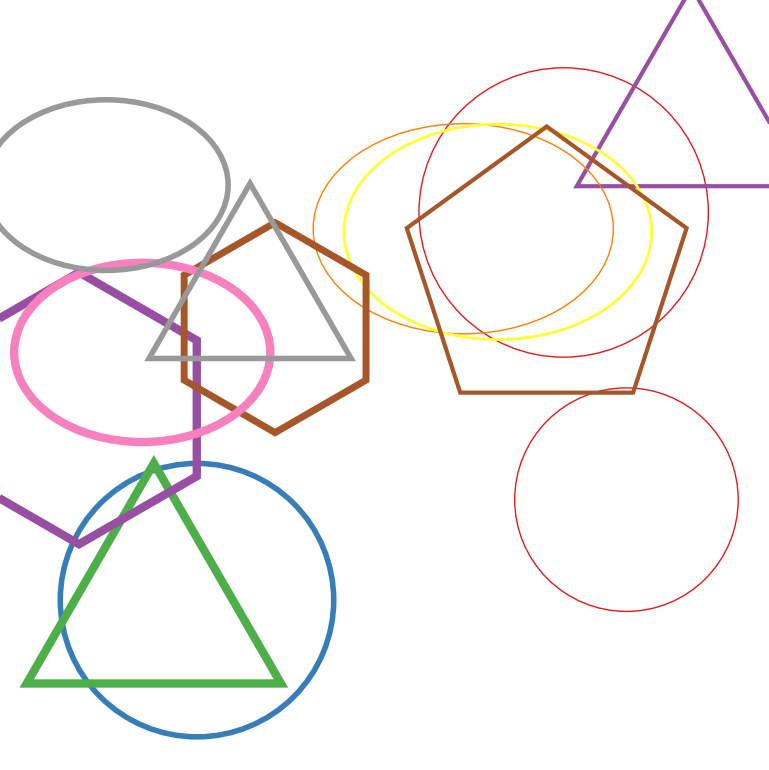[{"shape": "circle", "thickness": 0.5, "radius": 0.94, "center": [0.732, 0.724]}, {"shape": "circle", "thickness": 0.5, "radius": 0.73, "center": [0.814, 0.351]}, {"shape": "circle", "thickness": 2, "radius": 0.89, "center": [0.256, 0.221]}, {"shape": "triangle", "thickness": 3, "radius": 0.95, "center": [0.2, 0.208]}, {"shape": "triangle", "thickness": 1.5, "radius": 0.86, "center": [0.898, 0.844]}, {"shape": "hexagon", "thickness": 3, "radius": 0.88, "center": [0.103, 0.47]}, {"shape": "oval", "thickness": 0.5, "radius": 0.97, "center": [0.602, 0.703]}, {"shape": "oval", "thickness": 1, "radius": 1.0, "center": [0.646, 0.699]}, {"shape": "hexagon", "thickness": 2.5, "radius": 0.68, "center": [0.357, 0.575]}, {"shape": "pentagon", "thickness": 1.5, "radius": 0.96, "center": [0.71, 0.645]}, {"shape": "oval", "thickness": 3, "radius": 0.83, "center": [0.185, 0.542]}, {"shape": "triangle", "thickness": 2, "radius": 0.76, "center": [0.325, 0.61]}, {"shape": "oval", "thickness": 2, "radius": 0.79, "center": [0.138, 0.76]}]